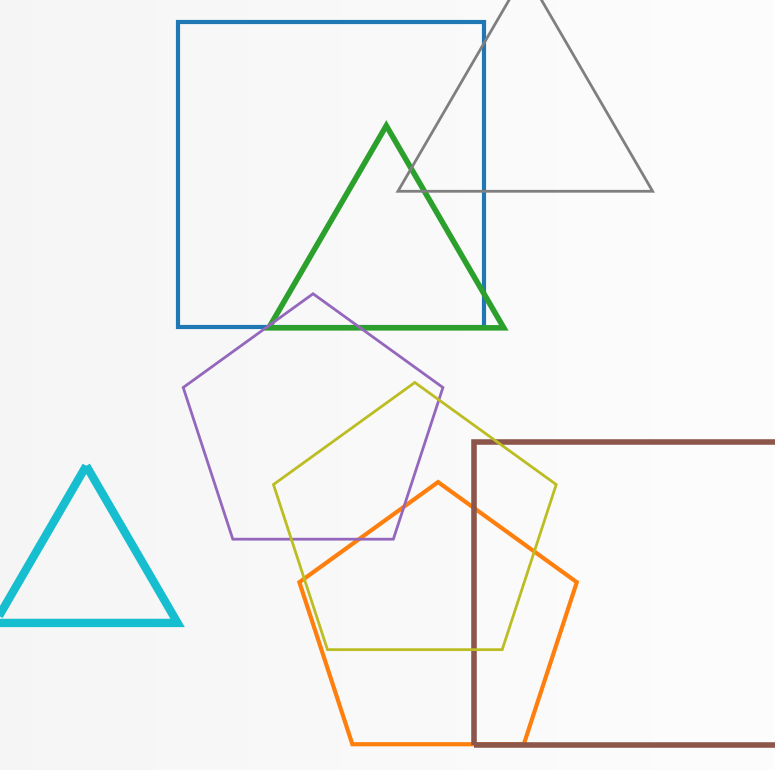[{"shape": "square", "thickness": 1.5, "radius": 0.99, "center": [0.427, 0.773]}, {"shape": "pentagon", "thickness": 1.5, "radius": 0.94, "center": [0.565, 0.186]}, {"shape": "triangle", "thickness": 2, "radius": 0.88, "center": [0.498, 0.662]}, {"shape": "pentagon", "thickness": 1, "radius": 0.88, "center": [0.404, 0.442]}, {"shape": "square", "thickness": 2, "radius": 0.98, "center": [0.808, 0.229]}, {"shape": "triangle", "thickness": 1, "radius": 0.95, "center": [0.678, 0.846]}, {"shape": "pentagon", "thickness": 1, "radius": 0.96, "center": [0.535, 0.311]}, {"shape": "triangle", "thickness": 3, "radius": 0.68, "center": [0.111, 0.259]}]